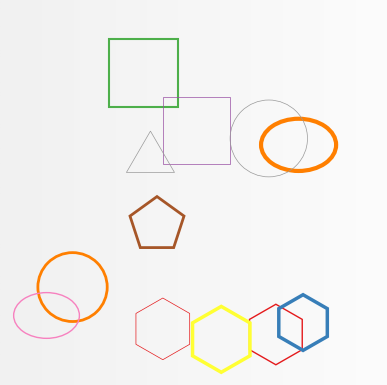[{"shape": "hexagon", "thickness": 1, "radius": 0.39, "center": [0.712, 0.131]}, {"shape": "hexagon", "thickness": 0.5, "radius": 0.4, "center": [0.42, 0.146]}, {"shape": "hexagon", "thickness": 2.5, "radius": 0.36, "center": [0.782, 0.162]}, {"shape": "square", "thickness": 1.5, "radius": 0.44, "center": [0.37, 0.81]}, {"shape": "square", "thickness": 0.5, "radius": 0.43, "center": [0.507, 0.661]}, {"shape": "oval", "thickness": 3, "radius": 0.48, "center": [0.771, 0.624]}, {"shape": "circle", "thickness": 2, "radius": 0.45, "center": [0.187, 0.254]}, {"shape": "hexagon", "thickness": 2.5, "radius": 0.43, "center": [0.571, 0.119]}, {"shape": "pentagon", "thickness": 2, "radius": 0.37, "center": [0.405, 0.416]}, {"shape": "oval", "thickness": 1, "radius": 0.42, "center": [0.12, 0.181]}, {"shape": "circle", "thickness": 0.5, "radius": 0.5, "center": [0.694, 0.64]}, {"shape": "triangle", "thickness": 0.5, "radius": 0.36, "center": [0.388, 0.588]}]